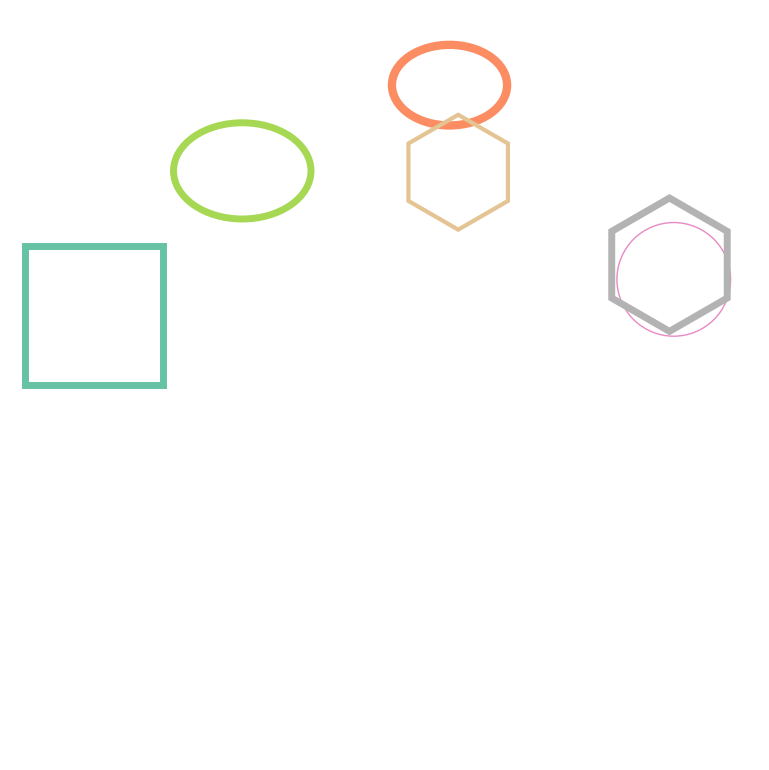[{"shape": "square", "thickness": 2.5, "radius": 0.45, "center": [0.122, 0.59]}, {"shape": "oval", "thickness": 3, "radius": 0.37, "center": [0.584, 0.889]}, {"shape": "circle", "thickness": 0.5, "radius": 0.37, "center": [0.875, 0.637]}, {"shape": "oval", "thickness": 2.5, "radius": 0.45, "center": [0.315, 0.778]}, {"shape": "hexagon", "thickness": 1.5, "radius": 0.37, "center": [0.595, 0.776]}, {"shape": "hexagon", "thickness": 2.5, "radius": 0.43, "center": [0.869, 0.656]}]